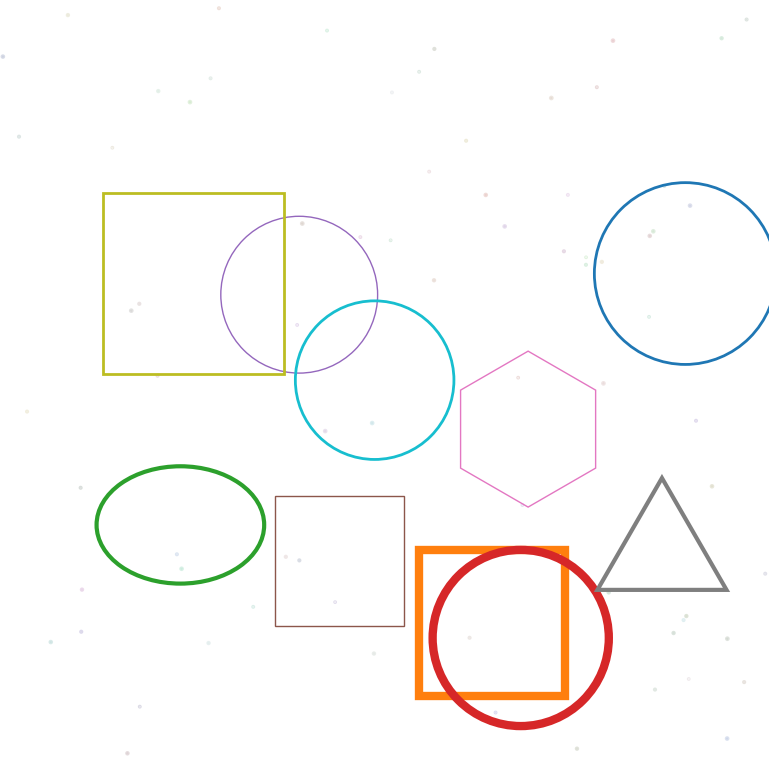[{"shape": "circle", "thickness": 1, "radius": 0.59, "center": [0.89, 0.645]}, {"shape": "square", "thickness": 3, "radius": 0.47, "center": [0.639, 0.191]}, {"shape": "oval", "thickness": 1.5, "radius": 0.54, "center": [0.234, 0.318]}, {"shape": "circle", "thickness": 3, "radius": 0.57, "center": [0.676, 0.171]}, {"shape": "circle", "thickness": 0.5, "radius": 0.51, "center": [0.389, 0.617]}, {"shape": "square", "thickness": 0.5, "radius": 0.42, "center": [0.441, 0.271]}, {"shape": "hexagon", "thickness": 0.5, "radius": 0.51, "center": [0.686, 0.443]}, {"shape": "triangle", "thickness": 1.5, "radius": 0.48, "center": [0.86, 0.282]}, {"shape": "square", "thickness": 1, "radius": 0.59, "center": [0.251, 0.632]}, {"shape": "circle", "thickness": 1, "radius": 0.51, "center": [0.487, 0.506]}]